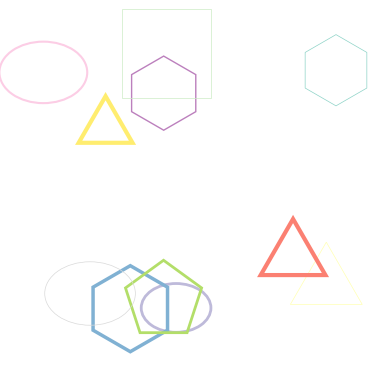[{"shape": "hexagon", "thickness": 0.5, "radius": 0.46, "center": [0.873, 0.818]}, {"shape": "triangle", "thickness": 0.5, "radius": 0.54, "center": [0.848, 0.263]}, {"shape": "oval", "thickness": 2, "radius": 0.45, "center": [0.457, 0.2]}, {"shape": "triangle", "thickness": 3, "radius": 0.49, "center": [0.761, 0.334]}, {"shape": "hexagon", "thickness": 2.5, "radius": 0.56, "center": [0.338, 0.198]}, {"shape": "pentagon", "thickness": 2, "radius": 0.52, "center": [0.425, 0.22]}, {"shape": "oval", "thickness": 1.5, "radius": 0.57, "center": [0.113, 0.812]}, {"shape": "oval", "thickness": 0.5, "radius": 0.59, "center": [0.234, 0.238]}, {"shape": "hexagon", "thickness": 1, "radius": 0.48, "center": [0.425, 0.758]}, {"shape": "square", "thickness": 0.5, "radius": 0.58, "center": [0.433, 0.862]}, {"shape": "triangle", "thickness": 3, "radius": 0.4, "center": [0.274, 0.669]}]